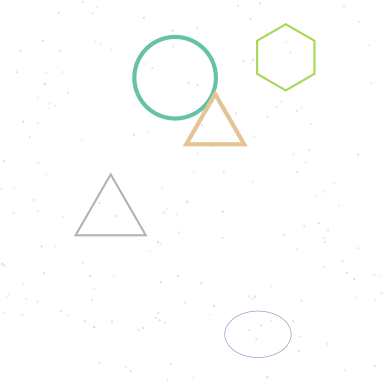[{"shape": "circle", "thickness": 3, "radius": 0.53, "center": [0.455, 0.798]}, {"shape": "oval", "thickness": 0.5, "radius": 0.43, "center": [0.67, 0.132]}, {"shape": "hexagon", "thickness": 1.5, "radius": 0.43, "center": [0.742, 0.851]}, {"shape": "triangle", "thickness": 3, "radius": 0.43, "center": [0.559, 0.669]}, {"shape": "triangle", "thickness": 1.5, "radius": 0.53, "center": [0.288, 0.442]}]